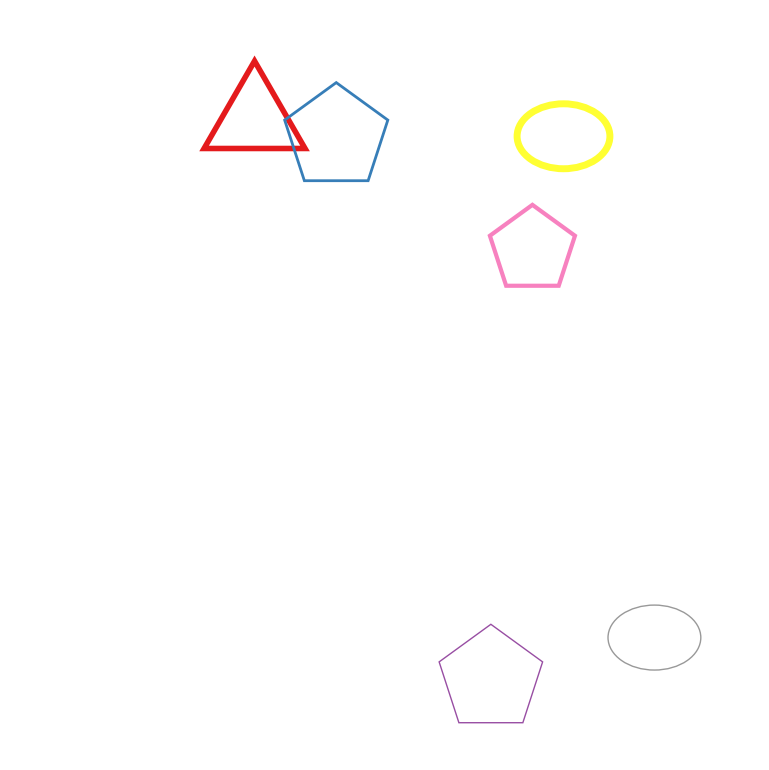[{"shape": "triangle", "thickness": 2, "radius": 0.38, "center": [0.331, 0.845]}, {"shape": "pentagon", "thickness": 1, "radius": 0.35, "center": [0.437, 0.822]}, {"shape": "pentagon", "thickness": 0.5, "radius": 0.35, "center": [0.637, 0.119]}, {"shape": "oval", "thickness": 2.5, "radius": 0.3, "center": [0.732, 0.823]}, {"shape": "pentagon", "thickness": 1.5, "radius": 0.29, "center": [0.691, 0.676]}, {"shape": "oval", "thickness": 0.5, "radius": 0.3, "center": [0.85, 0.172]}]